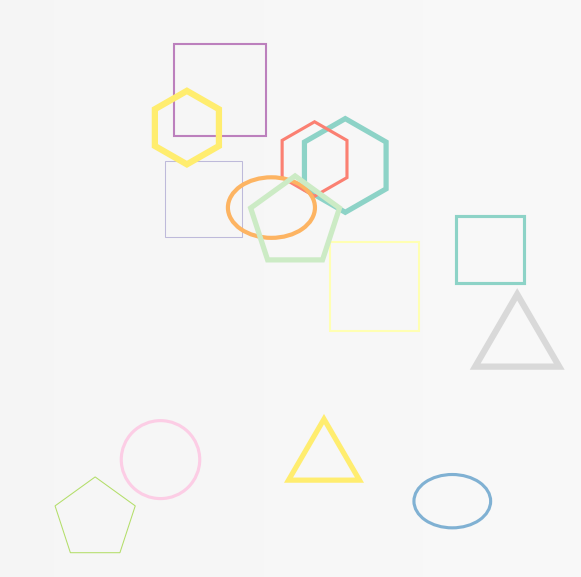[{"shape": "hexagon", "thickness": 2.5, "radius": 0.41, "center": [0.594, 0.713]}, {"shape": "square", "thickness": 1.5, "radius": 0.29, "center": [0.843, 0.567]}, {"shape": "square", "thickness": 1, "radius": 0.38, "center": [0.645, 0.503]}, {"shape": "square", "thickness": 0.5, "radius": 0.33, "center": [0.35, 0.655]}, {"shape": "hexagon", "thickness": 1.5, "radius": 0.32, "center": [0.541, 0.724]}, {"shape": "oval", "thickness": 1.5, "radius": 0.33, "center": [0.778, 0.131]}, {"shape": "oval", "thickness": 2, "radius": 0.37, "center": [0.467, 0.64]}, {"shape": "pentagon", "thickness": 0.5, "radius": 0.36, "center": [0.164, 0.101]}, {"shape": "circle", "thickness": 1.5, "radius": 0.34, "center": [0.276, 0.203]}, {"shape": "triangle", "thickness": 3, "radius": 0.42, "center": [0.89, 0.406]}, {"shape": "square", "thickness": 1, "radius": 0.4, "center": [0.379, 0.843]}, {"shape": "pentagon", "thickness": 2.5, "radius": 0.4, "center": [0.508, 0.614]}, {"shape": "triangle", "thickness": 2.5, "radius": 0.35, "center": [0.557, 0.203]}, {"shape": "hexagon", "thickness": 3, "radius": 0.32, "center": [0.322, 0.778]}]